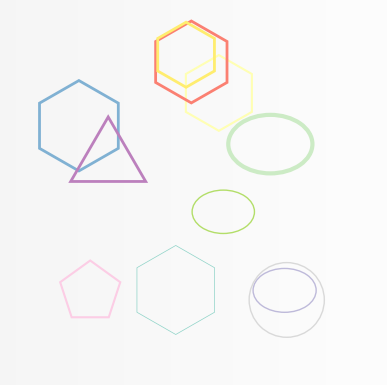[{"shape": "hexagon", "thickness": 0.5, "radius": 0.58, "center": [0.454, 0.247]}, {"shape": "hexagon", "thickness": 1.5, "radius": 0.49, "center": [0.565, 0.759]}, {"shape": "oval", "thickness": 1, "radius": 0.41, "center": [0.735, 0.246]}, {"shape": "hexagon", "thickness": 2, "radius": 0.53, "center": [0.494, 0.839]}, {"shape": "hexagon", "thickness": 2, "radius": 0.59, "center": [0.204, 0.673]}, {"shape": "oval", "thickness": 1, "radius": 0.4, "center": [0.576, 0.45]}, {"shape": "pentagon", "thickness": 1.5, "radius": 0.41, "center": [0.233, 0.242]}, {"shape": "circle", "thickness": 1, "radius": 0.48, "center": [0.74, 0.221]}, {"shape": "triangle", "thickness": 2, "radius": 0.56, "center": [0.279, 0.585]}, {"shape": "oval", "thickness": 3, "radius": 0.54, "center": [0.698, 0.626]}, {"shape": "hexagon", "thickness": 2, "radius": 0.42, "center": [0.48, 0.858]}]